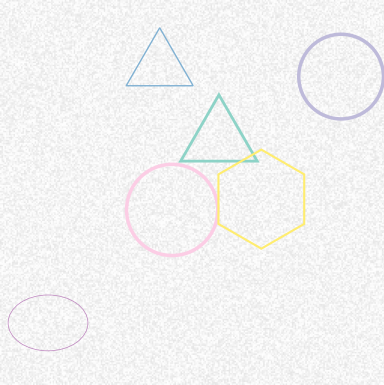[{"shape": "triangle", "thickness": 2, "radius": 0.57, "center": [0.569, 0.639]}, {"shape": "circle", "thickness": 2.5, "radius": 0.55, "center": [0.886, 0.801]}, {"shape": "triangle", "thickness": 1, "radius": 0.5, "center": [0.415, 0.827]}, {"shape": "circle", "thickness": 2.5, "radius": 0.59, "center": [0.447, 0.455]}, {"shape": "oval", "thickness": 0.5, "radius": 0.52, "center": [0.125, 0.161]}, {"shape": "hexagon", "thickness": 1.5, "radius": 0.64, "center": [0.679, 0.483]}]